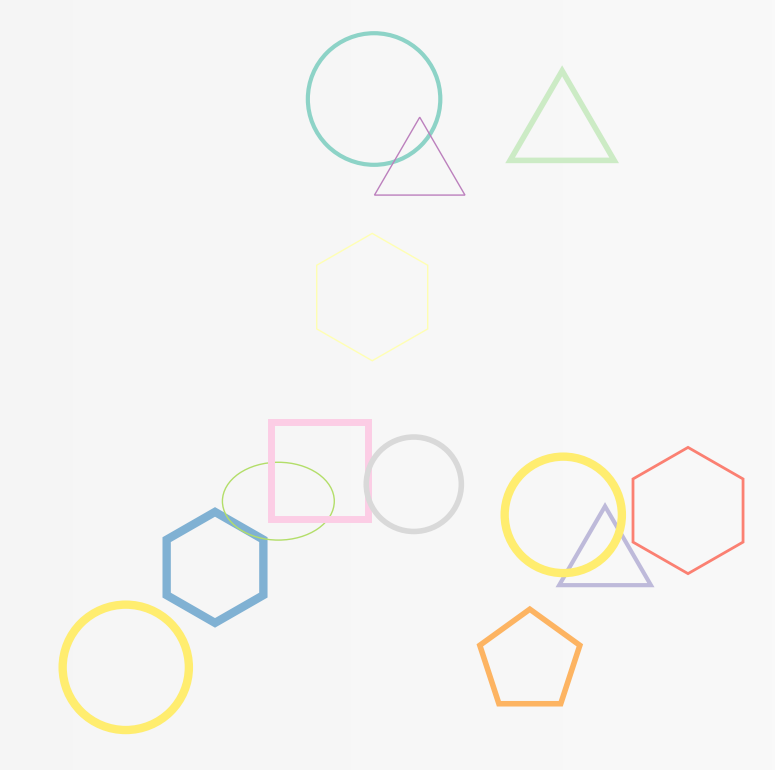[{"shape": "circle", "thickness": 1.5, "radius": 0.43, "center": [0.483, 0.871]}, {"shape": "hexagon", "thickness": 0.5, "radius": 0.41, "center": [0.48, 0.614]}, {"shape": "triangle", "thickness": 1.5, "radius": 0.34, "center": [0.781, 0.274]}, {"shape": "hexagon", "thickness": 1, "radius": 0.41, "center": [0.888, 0.337]}, {"shape": "hexagon", "thickness": 3, "radius": 0.36, "center": [0.277, 0.263]}, {"shape": "pentagon", "thickness": 2, "radius": 0.34, "center": [0.684, 0.141]}, {"shape": "oval", "thickness": 0.5, "radius": 0.36, "center": [0.359, 0.349]}, {"shape": "square", "thickness": 2.5, "radius": 0.32, "center": [0.412, 0.389]}, {"shape": "circle", "thickness": 2, "radius": 0.31, "center": [0.534, 0.371]}, {"shape": "triangle", "thickness": 0.5, "radius": 0.34, "center": [0.542, 0.78]}, {"shape": "triangle", "thickness": 2, "radius": 0.39, "center": [0.725, 0.83]}, {"shape": "circle", "thickness": 3, "radius": 0.41, "center": [0.162, 0.133]}, {"shape": "circle", "thickness": 3, "radius": 0.38, "center": [0.727, 0.331]}]